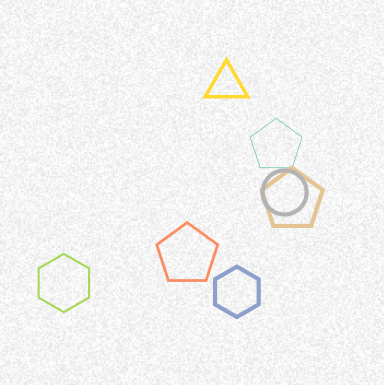[{"shape": "pentagon", "thickness": 0.5, "radius": 0.35, "center": [0.717, 0.622]}, {"shape": "pentagon", "thickness": 2, "radius": 0.42, "center": [0.486, 0.339]}, {"shape": "hexagon", "thickness": 3, "radius": 0.33, "center": [0.615, 0.242]}, {"shape": "hexagon", "thickness": 1.5, "radius": 0.38, "center": [0.166, 0.265]}, {"shape": "triangle", "thickness": 2.5, "radius": 0.32, "center": [0.588, 0.781]}, {"shape": "pentagon", "thickness": 3, "radius": 0.42, "center": [0.759, 0.481]}, {"shape": "circle", "thickness": 3, "radius": 0.29, "center": [0.739, 0.5]}]